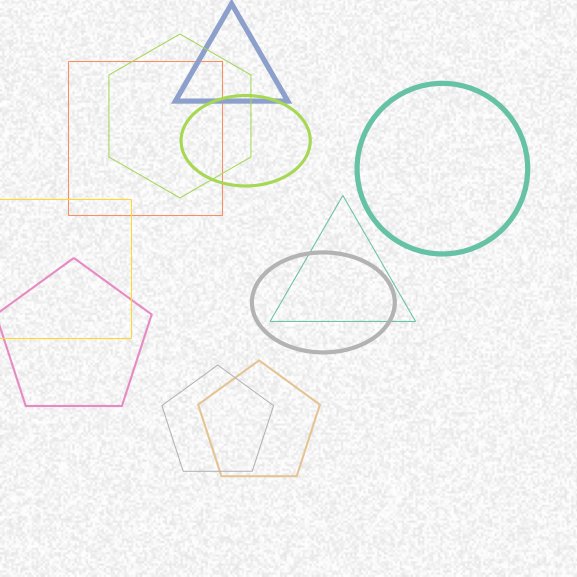[{"shape": "circle", "thickness": 2.5, "radius": 0.74, "center": [0.766, 0.707]}, {"shape": "triangle", "thickness": 0.5, "radius": 0.73, "center": [0.594, 0.515]}, {"shape": "square", "thickness": 0.5, "radius": 0.67, "center": [0.251, 0.761]}, {"shape": "triangle", "thickness": 2.5, "radius": 0.56, "center": [0.401, 0.88]}, {"shape": "pentagon", "thickness": 1, "radius": 0.71, "center": [0.128, 0.411]}, {"shape": "oval", "thickness": 1.5, "radius": 0.56, "center": [0.425, 0.755]}, {"shape": "hexagon", "thickness": 0.5, "radius": 0.71, "center": [0.312, 0.798]}, {"shape": "square", "thickness": 0.5, "radius": 0.6, "center": [0.107, 0.533]}, {"shape": "pentagon", "thickness": 1, "radius": 0.55, "center": [0.449, 0.264]}, {"shape": "pentagon", "thickness": 0.5, "radius": 0.51, "center": [0.377, 0.265]}, {"shape": "oval", "thickness": 2, "radius": 0.62, "center": [0.56, 0.475]}]